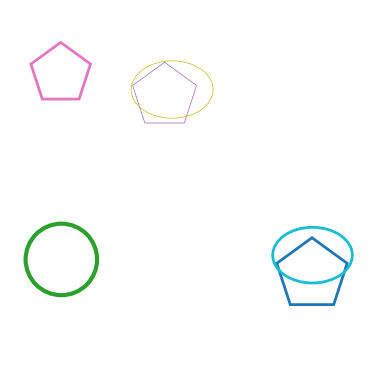[{"shape": "pentagon", "thickness": 2, "radius": 0.48, "center": [0.81, 0.286]}, {"shape": "circle", "thickness": 3, "radius": 0.46, "center": [0.159, 0.326]}, {"shape": "pentagon", "thickness": 0.5, "radius": 0.44, "center": [0.428, 0.751]}, {"shape": "pentagon", "thickness": 2, "radius": 0.41, "center": [0.158, 0.808]}, {"shape": "oval", "thickness": 0.5, "radius": 0.53, "center": [0.447, 0.767]}, {"shape": "oval", "thickness": 2, "radius": 0.52, "center": [0.812, 0.337]}]